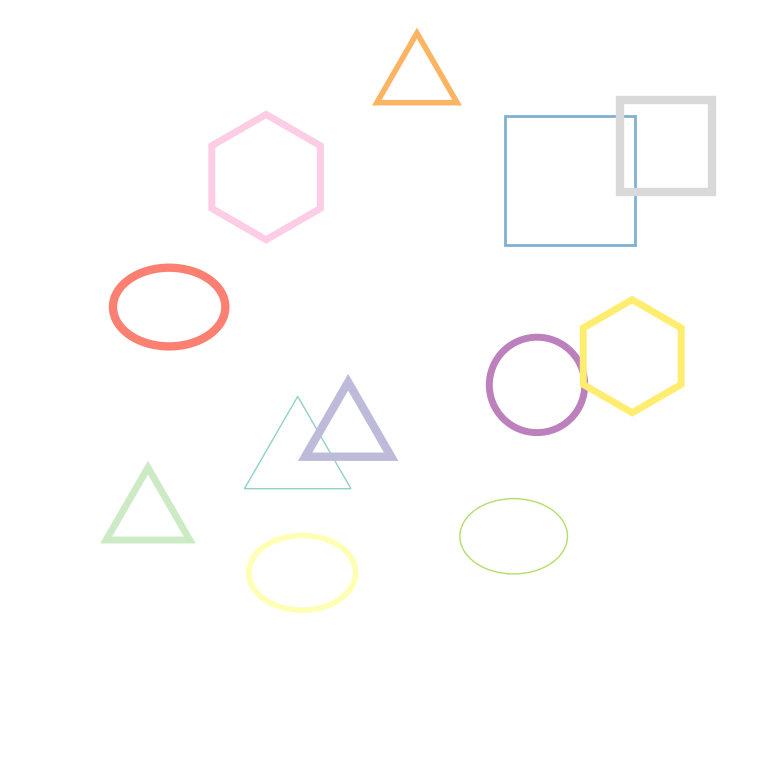[{"shape": "triangle", "thickness": 0.5, "radius": 0.4, "center": [0.387, 0.405]}, {"shape": "oval", "thickness": 2, "radius": 0.35, "center": [0.392, 0.256]}, {"shape": "triangle", "thickness": 3, "radius": 0.32, "center": [0.452, 0.439]}, {"shape": "oval", "thickness": 3, "radius": 0.36, "center": [0.22, 0.601]}, {"shape": "square", "thickness": 1, "radius": 0.42, "center": [0.741, 0.765]}, {"shape": "triangle", "thickness": 2, "radius": 0.3, "center": [0.542, 0.897]}, {"shape": "oval", "thickness": 0.5, "radius": 0.35, "center": [0.667, 0.304]}, {"shape": "hexagon", "thickness": 2.5, "radius": 0.41, "center": [0.346, 0.77]}, {"shape": "square", "thickness": 3, "radius": 0.3, "center": [0.865, 0.81]}, {"shape": "circle", "thickness": 2.5, "radius": 0.31, "center": [0.697, 0.5]}, {"shape": "triangle", "thickness": 2.5, "radius": 0.31, "center": [0.192, 0.33]}, {"shape": "hexagon", "thickness": 2.5, "radius": 0.37, "center": [0.821, 0.537]}]